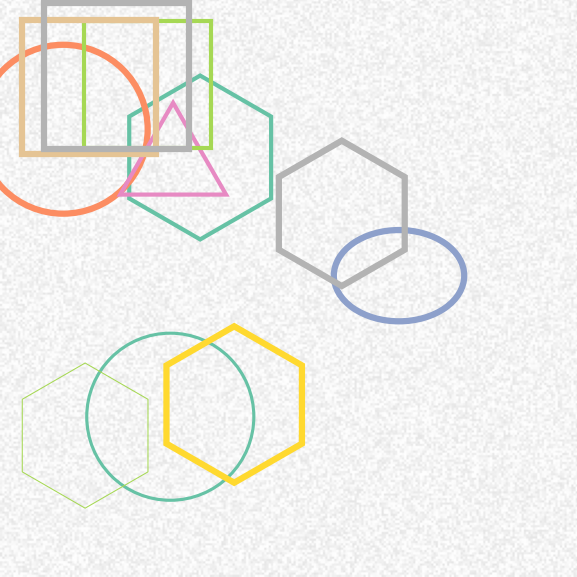[{"shape": "hexagon", "thickness": 2, "radius": 0.71, "center": [0.347, 0.726]}, {"shape": "circle", "thickness": 1.5, "radius": 0.72, "center": [0.295, 0.278]}, {"shape": "circle", "thickness": 3, "radius": 0.73, "center": [0.109, 0.775]}, {"shape": "oval", "thickness": 3, "radius": 0.56, "center": [0.691, 0.522]}, {"shape": "triangle", "thickness": 2, "radius": 0.53, "center": [0.3, 0.715]}, {"shape": "hexagon", "thickness": 0.5, "radius": 0.63, "center": [0.147, 0.245]}, {"shape": "square", "thickness": 2, "radius": 0.55, "center": [0.255, 0.853]}, {"shape": "hexagon", "thickness": 3, "radius": 0.68, "center": [0.406, 0.299]}, {"shape": "square", "thickness": 3, "radius": 0.58, "center": [0.154, 0.848]}, {"shape": "square", "thickness": 3, "radius": 0.63, "center": [0.202, 0.868]}, {"shape": "hexagon", "thickness": 3, "radius": 0.63, "center": [0.592, 0.63]}]